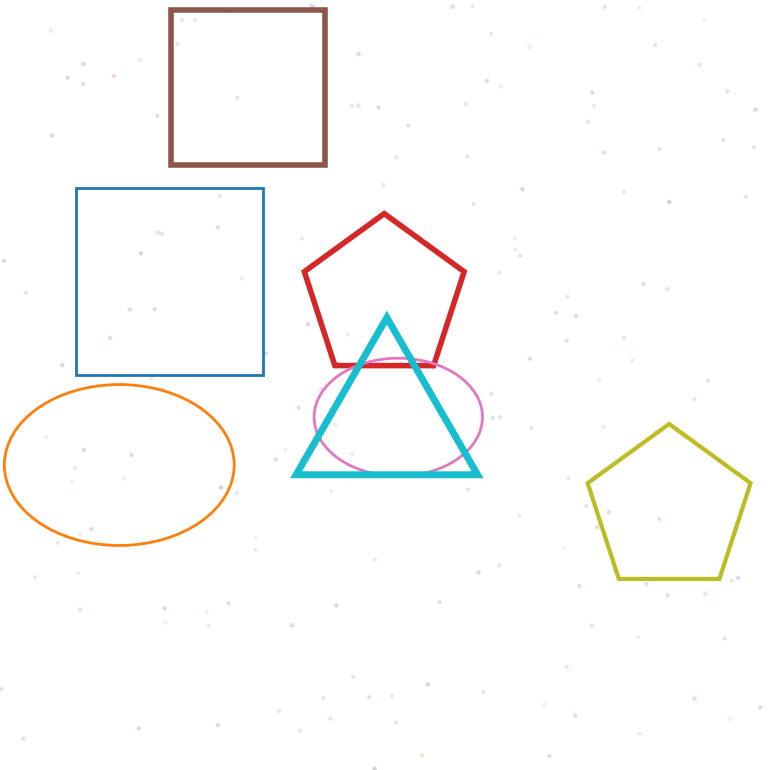[{"shape": "square", "thickness": 1, "radius": 0.61, "center": [0.22, 0.635]}, {"shape": "oval", "thickness": 1, "radius": 0.75, "center": [0.155, 0.396]}, {"shape": "pentagon", "thickness": 2, "radius": 0.55, "center": [0.499, 0.613]}, {"shape": "square", "thickness": 2, "radius": 0.5, "center": [0.322, 0.886]}, {"shape": "oval", "thickness": 1, "radius": 0.55, "center": [0.517, 0.458]}, {"shape": "pentagon", "thickness": 1.5, "radius": 0.56, "center": [0.869, 0.338]}, {"shape": "triangle", "thickness": 2.5, "radius": 0.68, "center": [0.502, 0.451]}]